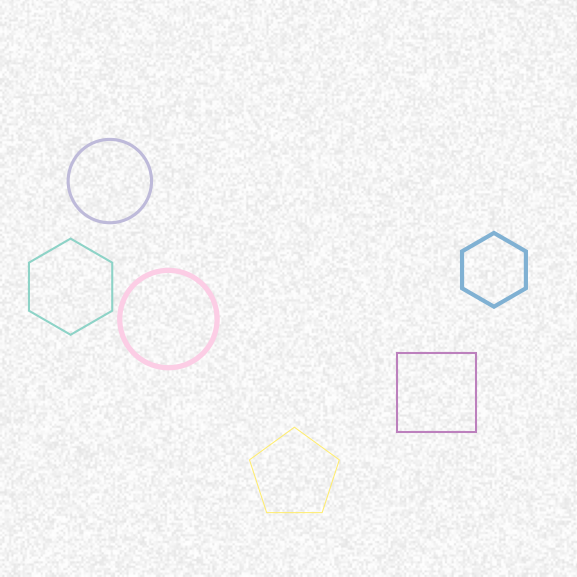[{"shape": "hexagon", "thickness": 1, "radius": 0.42, "center": [0.122, 0.503]}, {"shape": "circle", "thickness": 1.5, "radius": 0.36, "center": [0.19, 0.686]}, {"shape": "hexagon", "thickness": 2, "radius": 0.32, "center": [0.855, 0.532]}, {"shape": "circle", "thickness": 2.5, "radius": 0.42, "center": [0.292, 0.447]}, {"shape": "square", "thickness": 1, "radius": 0.34, "center": [0.757, 0.319]}, {"shape": "pentagon", "thickness": 0.5, "radius": 0.41, "center": [0.51, 0.178]}]